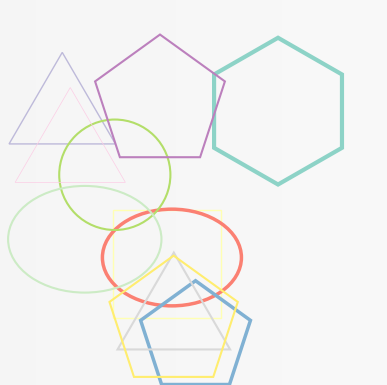[{"shape": "hexagon", "thickness": 3, "radius": 0.95, "center": [0.717, 0.711]}, {"shape": "square", "thickness": 1, "radius": 0.7, "center": [0.431, 0.315]}, {"shape": "triangle", "thickness": 1, "radius": 0.79, "center": [0.161, 0.705]}, {"shape": "oval", "thickness": 2.5, "radius": 0.9, "center": [0.444, 0.331]}, {"shape": "pentagon", "thickness": 2.5, "radius": 0.75, "center": [0.505, 0.122]}, {"shape": "circle", "thickness": 1.5, "radius": 0.72, "center": [0.296, 0.546]}, {"shape": "triangle", "thickness": 0.5, "radius": 0.82, "center": [0.181, 0.608]}, {"shape": "triangle", "thickness": 1.5, "radius": 0.84, "center": [0.449, 0.176]}, {"shape": "pentagon", "thickness": 1.5, "radius": 0.88, "center": [0.413, 0.734]}, {"shape": "oval", "thickness": 1.5, "radius": 0.99, "center": [0.219, 0.379]}, {"shape": "pentagon", "thickness": 1.5, "radius": 0.87, "center": [0.448, 0.162]}]